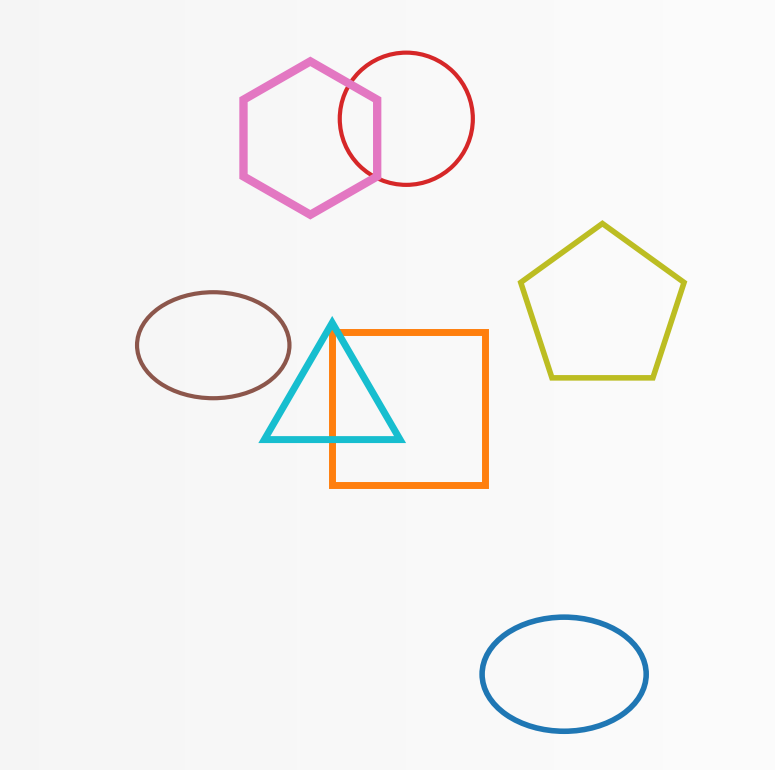[{"shape": "oval", "thickness": 2, "radius": 0.53, "center": [0.728, 0.124]}, {"shape": "square", "thickness": 2.5, "radius": 0.5, "center": [0.527, 0.47]}, {"shape": "circle", "thickness": 1.5, "radius": 0.43, "center": [0.524, 0.846]}, {"shape": "oval", "thickness": 1.5, "radius": 0.49, "center": [0.275, 0.552]}, {"shape": "hexagon", "thickness": 3, "radius": 0.5, "center": [0.4, 0.821]}, {"shape": "pentagon", "thickness": 2, "radius": 0.55, "center": [0.777, 0.599]}, {"shape": "triangle", "thickness": 2.5, "radius": 0.51, "center": [0.429, 0.48]}]